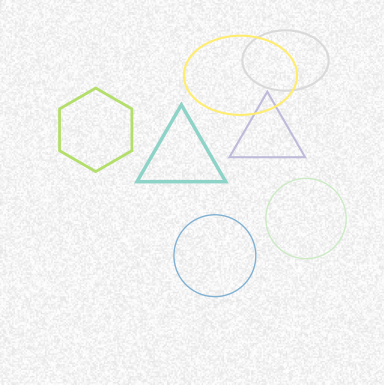[{"shape": "triangle", "thickness": 2.5, "radius": 0.67, "center": [0.471, 0.595]}, {"shape": "triangle", "thickness": 1.5, "radius": 0.57, "center": [0.694, 0.648]}, {"shape": "circle", "thickness": 1, "radius": 0.53, "center": [0.558, 0.336]}, {"shape": "hexagon", "thickness": 2, "radius": 0.54, "center": [0.249, 0.663]}, {"shape": "oval", "thickness": 1.5, "radius": 0.56, "center": [0.742, 0.843]}, {"shape": "circle", "thickness": 1, "radius": 0.52, "center": [0.795, 0.432]}, {"shape": "oval", "thickness": 1.5, "radius": 0.73, "center": [0.625, 0.804]}]